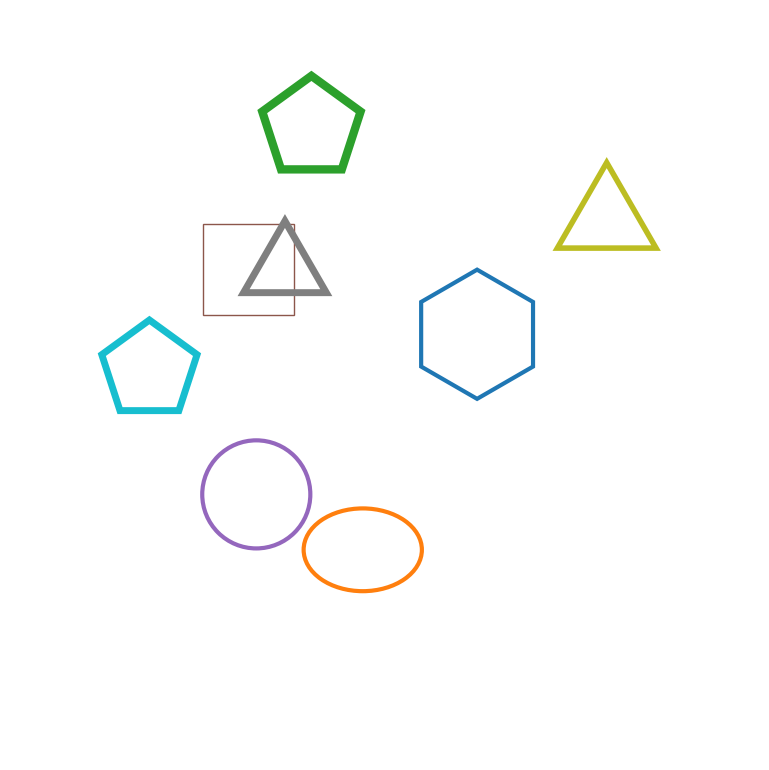[{"shape": "hexagon", "thickness": 1.5, "radius": 0.42, "center": [0.62, 0.566]}, {"shape": "oval", "thickness": 1.5, "radius": 0.38, "center": [0.471, 0.286]}, {"shape": "pentagon", "thickness": 3, "radius": 0.34, "center": [0.404, 0.834]}, {"shape": "circle", "thickness": 1.5, "radius": 0.35, "center": [0.333, 0.358]}, {"shape": "square", "thickness": 0.5, "radius": 0.3, "center": [0.323, 0.65]}, {"shape": "triangle", "thickness": 2.5, "radius": 0.31, "center": [0.37, 0.651]}, {"shape": "triangle", "thickness": 2, "radius": 0.37, "center": [0.788, 0.715]}, {"shape": "pentagon", "thickness": 2.5, "radius": 0.33, "center": [0.194, 0.519]}]